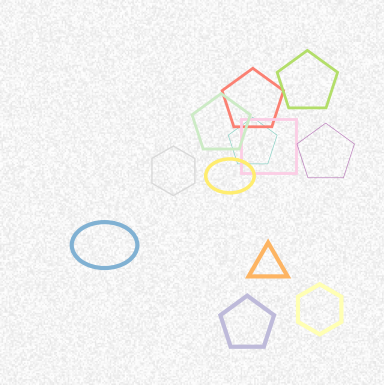[{"shape": "pentagon", "thickness": 0.5, "radius": 0.33, "center": [0.656, 0.628]}, {"shape": "hexagon", "thickness": 3, "radius": 0.33, "center": [0.83, 0.197]}, {"shape": "pentagon", "thickness": 3, "radius": 0.37, "center": [0.642, 0.159]}, {"shape": "pentagon", "thickness": 2, "radius": 0.42, "center": [0.657, 0.739]}, {"shape": "oval", "thickness": 3, "radius": 0.43, "center": [0.272, 0.363]}, {"shape": "triangle", "thickness": 3, "radius": 0.29, "center": [0.696, 0.311]}, {"shape": "pentagon", "thickness": 2, "radius": 0.41, "center": [0.798, 0.787]}, {"shape": "square", "thickness": 2, "radius": 0.35, "center": [0.698, 0.621]}, {"shape": "hexagon", "thickness": 1, "radius": 0.32, "center": [0.45, 0.556]}, {"shape": "pentagon", "thickness": 0.5, "radius": 0.39, "center": [0.846, 0.602]}, {"shape": "pentagon", "thickness": 2, "radius": 0.4, "center": [0.575, 0.677]}, {"shape": "oval", "thickness": 2.5, "radius": 0.31, "center": [0.597, 0.543]}]